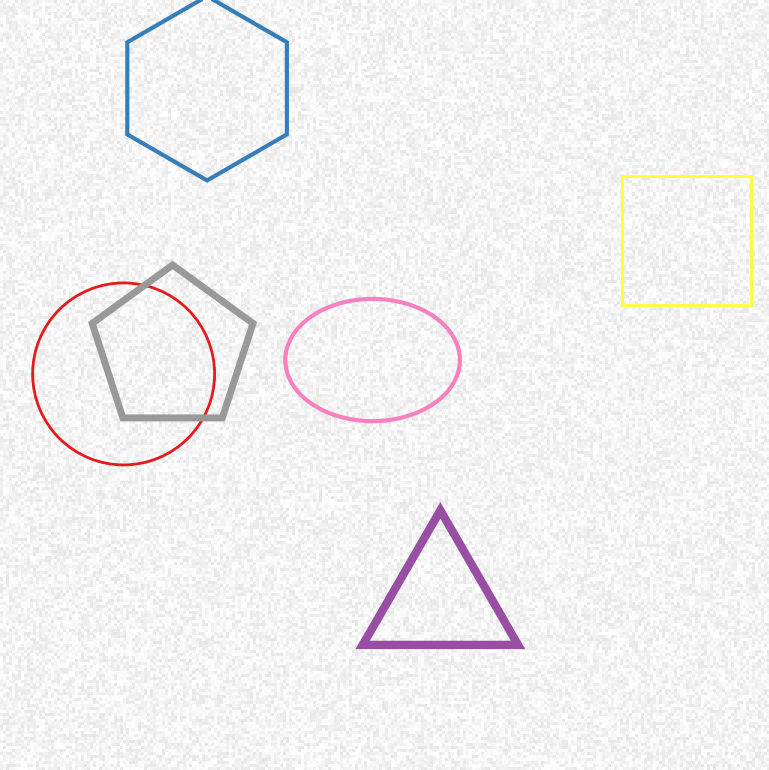[{"shape": "circle", "thickness": 1, "radius": 0.59, "center": [0.161, 0.514]}, {"shape": "hexagon", "thickness": 1.5, "radius": 0.6, "center": [0.269, 0.885]}, {"shape": "triangle", "thickness": 3, "radius": 0.58, "center": [0.572, 0.221]}, {"shape": "square", "thickness": 1, "radius": 0.42, "center": [0.892, 0.687]}, {"shape": "oval", "thickness": 1.5, "radius": 0.57, "center": [0.484, 0.532]}, {"shape": "pentagon", "thickness": 2.5, "radius": 0.55, "center": [0.224, 0.546]}]